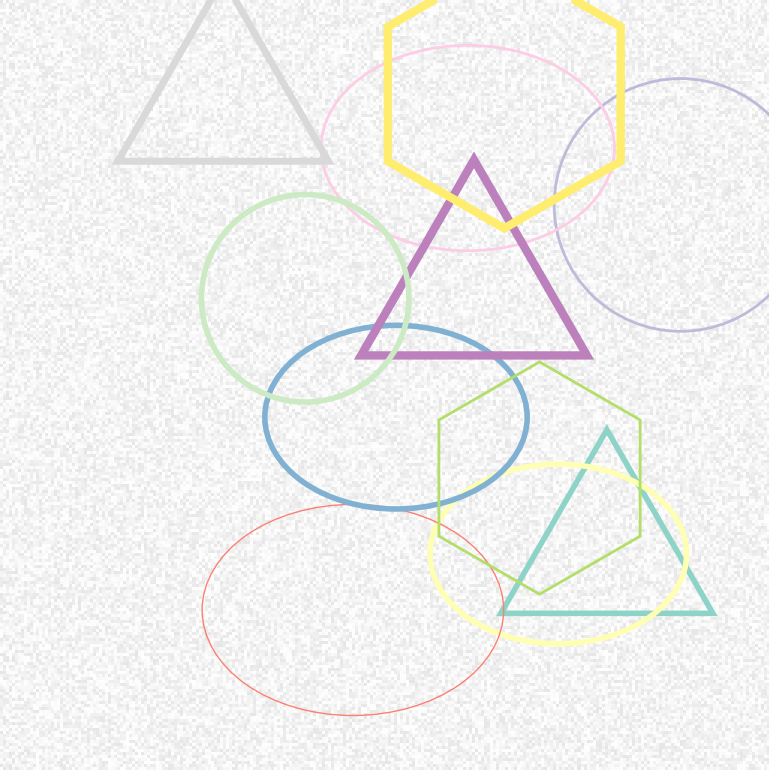[{"shape": "triangle", "thickness": 2, "radius": 0.79, "center": [0.788, 0.283]}, {"shape": "oval", "thickness": 2, "radius": 0.83, "center": [0.725, 0.281]}, {"shape": "circle", "thickness": 1, "radius": 0.82, "center": [0.884, 0.734]}, {"shape": "oval", "thickness": 0.5, "radius": 0.98, "center": [0.458, 0.208]}, {"shape": "oval", "thickness": 2, "radius": 0.85, "center": [0.514, 0.458]}, {"shape": "hexagon", "thickness": 1, "radius": 0.75, "center": [0.701, 0.379]}, {"shape": "oval", "thickness": 1, "radius": 0.95, "center": [0.607, 0.808]}, {"shape": "triangle", "thickness": 2.5, "radius": 0.79, "center": [0.29, 0.87]}, {"shape": "triangle", "thickness": 3, "radius": 0.85, "center": [0.616, 0.623]}, {"shape": "circle", "thickness": 2, "radius": 0.67, "center": [0.396, 0.613]}, {"shape": "hexagon", "thickness": 3, "radius": 0.87, "center": [0.655, 0.878]}]